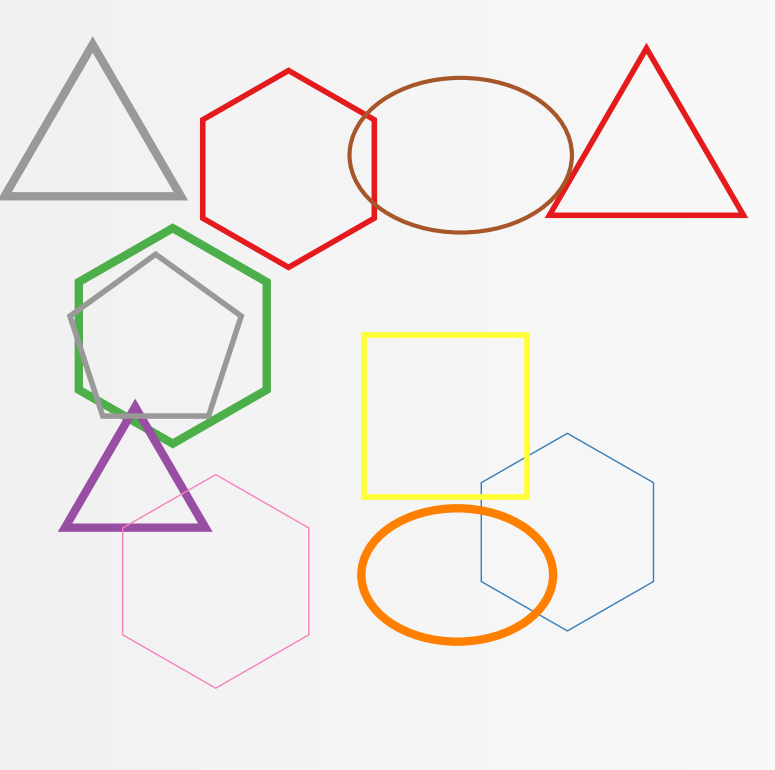[{"shape": "hexagon", "thickness": 2, "radius": 0.64, "center": [0.372, 0.781]}, {"shape": "triangle", "thickness": 2, "radius": 0.72, "center": [0.834, 0.793]}, {"shape": "hexagon", "thickness": 0.5, "radius": 0.64, "center": [0.732, 0.309]}, {"shape": "hexagon", "thickness": 3, "radius": 0.7, "center": [0.223, 0.564]}, {"shape": "triangle", "thickness": 3, "radius": 0.52, "center": [0.174, 0.367]}, {"shape": "oval", "thickness": 3, "radius": 0.62, "center": [0.59, 0.253]}, {"shape": "square", "thickness": 2, "radius": 0.53, "center": [0.575, 0.46]}, {"shape": "oval", "thickness": 1.5, "radius": 0.72, "center": [0.594, 0.798]}, {"shape": "hexagon", "thickness": 0.5, "radius": 0.69, "center": [0.278, 0.245]}, {"shape": "pentagon", "thickness": 2, "radius": 0.58, "center": [0.201, 0.554]}, {"shape": "triangle", "thickness": 3, "radius": 0.66, "center": [0.12, 0.811]}]